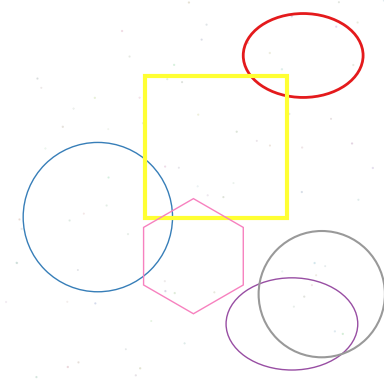[{"shape": "oval", "thickness": 2, "radius": 0.78, "center": [0.787, 0.856]}, {"shape": "circle", "thickness": 1, "radius": 0.97, "center": [0.254, 0.436]}, {"shape": "oval", "thickness": 1, "radius": 0.86, "center": [0.758, 0.159]}, {"shape": "square", "thickness": 3, "radius": 0.92, "center": [0.561, 0.619]}, {"shape": "hexagon", "thickness": 1, "radius": 0.75, "center": [0.502, 0.335]}, {"shape": "circle", "thickness": 1.5, "radius": 0.82, "center": [0.836, 0.236]}]